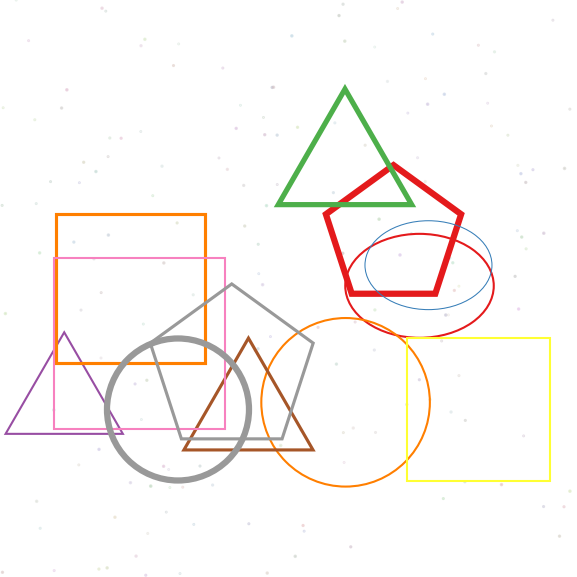[{"shape": "oval", "thickness": 1, "radius": 0.64, "center": [0.726, 0.504]}, {"shape": "pentagon", "thickness": 3, "radius": 0.62, "center": [0.681, 0.59]}, {"shape": "oval", "thickness": 0.5, "radius": 0.55, "center": [0.742, 0.54]}, {"shape": "triangle", "thickness": 2.5, "radius": 0.67, "center": [0.597, 0.711]}, {"shape": "triangle", "thickness": 1, "radius": 0.59, "center": [0.111, 0.306]}, {"shape": "circle", "thickness": 1, "radius": 0.73, "center": [0.598, 0.303]}, {"shape": "square", "thickness": 1.5, "radius": 0.65, "center": [0.226, 0.5]}, {"shape": "square", "thickness": 1, "radius": 0.62, "center": [0.828, 0.29]}, {"shape": "triangle", "thickness": 1.5, "radius": 0.65, "center": [0.43, 0.285]}, {"shape": "square", "thickness": 1, "radius": 0.74, "center": [0.241, 0.405]}, {"shape": "pentagon", "thickness": 1.5, "radius": 0.74, "center": [0.401, 0.359]}, {"shape": "circle", "thickness": 3, "radius": 0.61, "center": [0.308, 0.29]}]